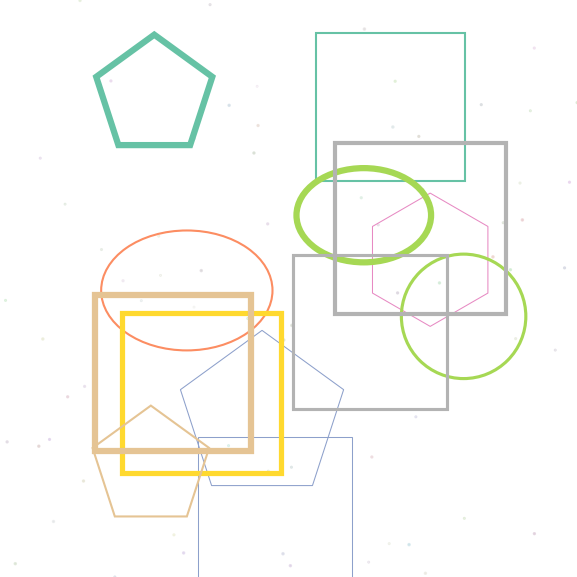[{"shape": "pentagon", "thickness": 3, "radius": 0.53, "center": [0.267, 0.833]}, {"shape": "square", "thickness": 1, "radius": 0.64, "center": [0.676, 0.815]}, {"shape": "oval", "thickness": 1, "radius": 0.74, "center": [0.324, 0.496]}, {"shape": "square", "thickness": 0.5, "radius": 0.66, "center": [0.476, 0.109]}, {"shape": "pentagon", "thickness": 0.5, "radius": 0.74, "center": [0.454, 0.278]}, {"shape": "hexagon", "thickness": 0.5, "radius": 0.58, "center": [0.745, 0.549]}, {"shape": "circle", "thickness": 1.5, "radius": 0.54, "center": [0.803, 0.451]}, {"shape": "oval", "thickness": 3, "radius": 0.58, "center": [0.63, 0.626]}, {"shape": "square", "thickness": 2.5, "radius": 0.69, "center": [0.349, 0.319]}, {"shape": "pentagon", "thickness": 1, "radius": 0.53, "center": [0.261, 0.191]}, {"shape": "square", "thickness": 3, "radius": 0.68, "center": [0.299, 0.353]}, {"shape": "square", "thickness": 2, "radius": 0.74, "center": [0.728, 0.604]}, {"shape": "square", "thickness": 1.5, "radius": 0.67, "center": [0.641, 0.424]}]